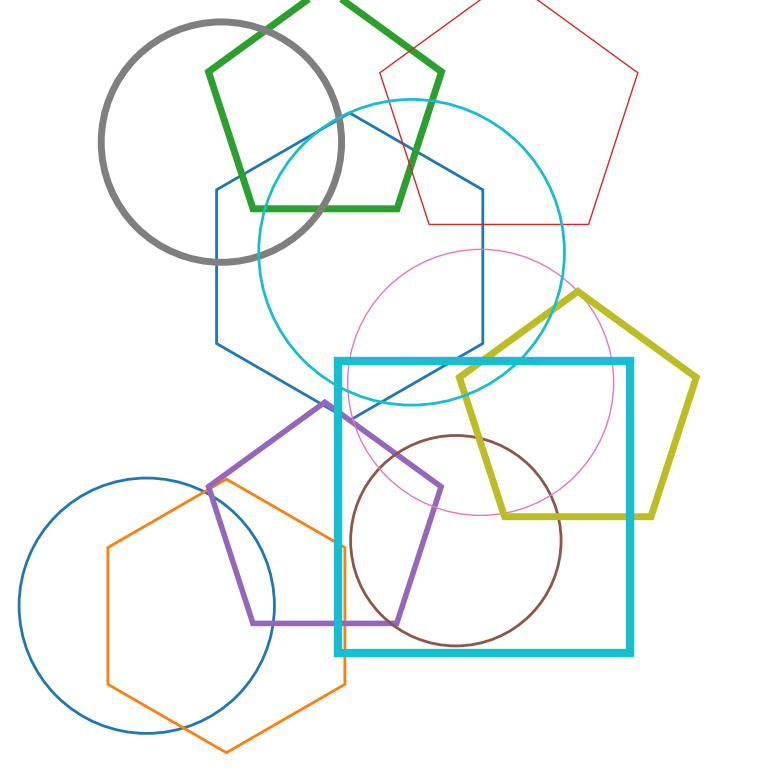[{"shape": "hexagon", "thickness": 1, "radius": 1.0, "center": [0.454, 0.654]}, {"shape": "circle", "thickness": 1, "radius": 0.83, "center": [0.191, 0.213]}, {"shape": "hexagon", "thickness": 1, "radius": 0.89, "center": [0.294, 0.2]}, {"shape": "pentagon", "thickness": 2.5, "radius": 0.8, "center": [0.422, 0.858]}, {"shape": "pentagon", "thickness": 0.5, "radius": 0.88, "center": [0.661, 0.851]}, {"shape": "pentagon", "thickness": 2, "radius": 0.79, "center": [0.422, 0.319]}, {"shape": "circle", "thickness": 1, "radius": 0.68, "center": [0.592, 0.298]}, {"shape": "circle", "thickness": 0.5, "radius": 0.86, "center": [0.624, 0.503]}, {"shape": "circle", "thickness": 2.5, "radius": 0.78, "center": [0.288, 0.815]}, {"shape": "pentagon", "thickness": 2.5, "radius": 0.81, "center": [0.75, 0.46]}, {"shape": "square", "thickness": 3, "radius": 0.95, "center": [0.629, 0.341]}, {"shape": "circle", "thickness": 1, "radius": 0.99, "center": [0.535, 0.672]}]